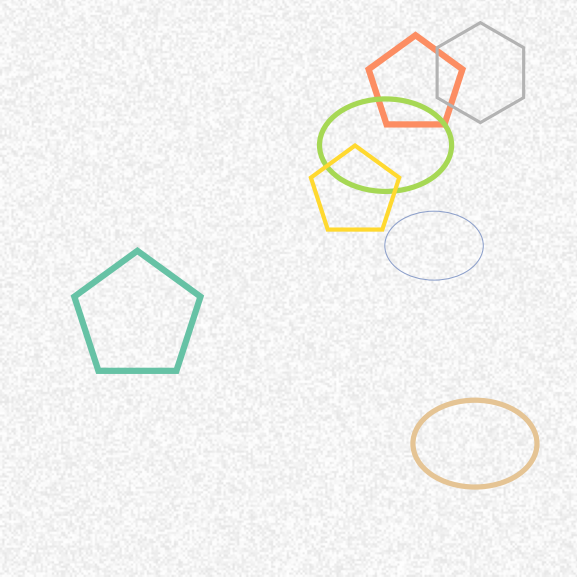[{"shape": "pentagon", "thickness": 3, "radius": 0.57, "center": [0.238, 0.45]}, {"shape": "pentagon", "thickness": 3, "radius": 0.43, "center": [0.72, 0.853]}, {"shape": "oval", "thickness": 0.5, "radius": 0.43, "center": [0.752, 0.574]}, {"shape": "oval", "thickness": 2.5, "radius": 0.57, "center": [0.668, 0.748]}, {"shape": "pentagon", "thickness": 2, "radius": 0.4, "center": [0.615, 0.667]}, {"shape": "oval", "thickness": 2.5, "radius": 0.54, "center": [0.822, 0.231]}, {"shape": "hexagon", "thickness": 1.5, "radius": 0.43, "center": [0.832, 0.873]}]